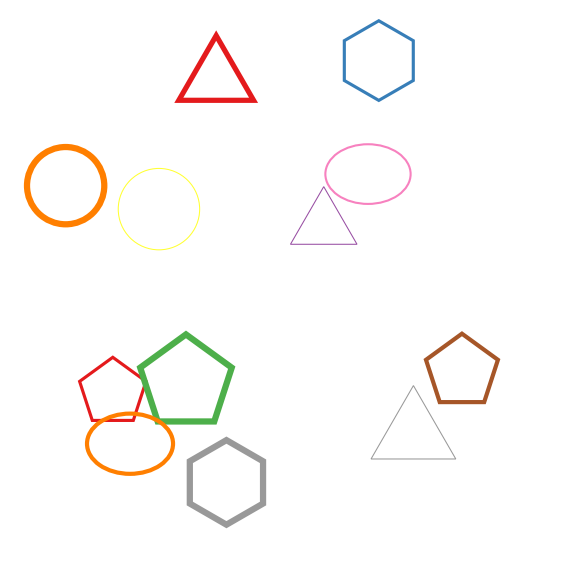[{"shape": "triangle", "thickness": 2.5, "radius": 0.37, "center": [0.374, 0.863]}, {"shape": "pentagon", "thickness": 1.5, "radius": 0.3, "center": [0.195, 0.32]}, {"shape": "hexagon", "thickness": 1.5, "radius": 0.34, "center": [0.656, 0.894]}, {"shape": "pentagon", "thickness": 3, "radius": 0.42, "center": [0.322, 0.337]}, {"shape": "triangle", "thickness": 0.5, "radius": 0.33, "center": [0.561, 0.609]}, {"shape": "circle", "thickness": 3, "radius": 0.33, "center": [0.114, 0.678]}, {"shape": "oval", "thickness": 2, "radius": 0.37, "center": [0.225, 0.231]}, {"shape": "circle", "thickness": 0.5, "radius": 0.35, "center": [0.275, 0.637]}, {"shape": "pentagon", "thickness": 2, "radius": 0.33, "center": [0.8, 0.356]}, {"shape": "oval", "thickness": 1, "radius": 0.37, "center": [0.637, 0.698]}, {"shape": "triangle", "thickness": 0.5, "radius": 0.42, "center": [0.716, 0.247]}, {"shape": "hexagon", "thickness": 3, "radius": 0.37, "center": [0.392, 0.164]}]